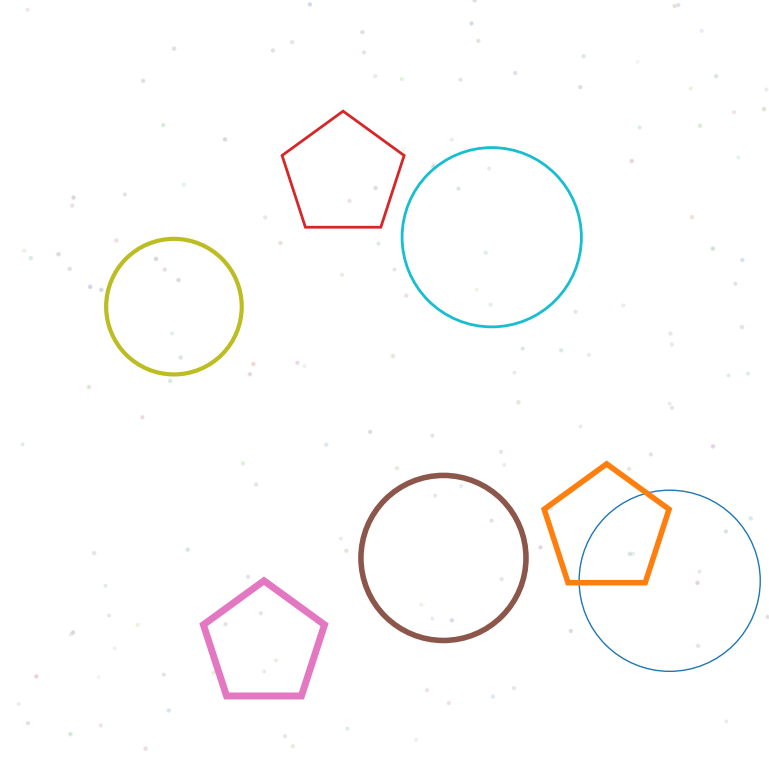[{"shape": "circle", "thickness": 0.5, "radius": 0.59, "center": [0.87, 0.246]}, {"shape": "pentagon", "thickness": 2, "radius": 0.43, "center": [0.788, 0.312]}, {"shape": "pentagon", "thickness": 1, "radius": 0.42, "center": [0.446, 0.772]}, {"shape": "circle", "thickness": 2, "radius": 0.54, "center": [0.576, 0.275]}, {"shape": "pentagon", "thickness": 2.5, "radius": 0.41, "center": [0.343, 0.163]}, {"shape": "circle", "thickness": 1.5, "radius": 0.44, "center": [0.226, 0.602]}, {"shape": "circle", "thickness": 1, "radius": 0.58, "center": [0.639, 0.692]}]